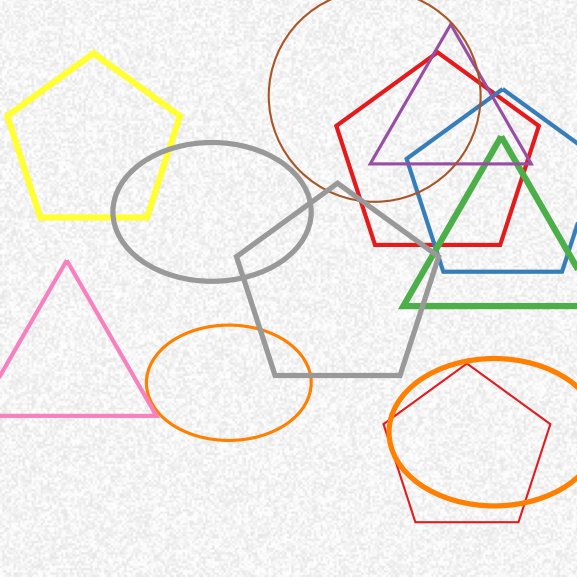[{"shape": "pentagon", "thickness": 2, "radius": 0.92, "center": [0.758, 0.724]}, {"shape": "pentagon", "thickness": 1, "radius": 0.76, "center": [0.809, 0.218]}, {"shape": "pentagon", "thickness": 2, "radius": 0.87, "center": [0.87, 0.67]}, {"shape": "triangle", "thickness": 3, "radius": 0.98, "center": [0.868, 0.567]}, {"shape": "triangle", "thickness": 1.5, "radius": 0.8, "center": [0.78, 0.796]}, {"shape": "oval", "thickness": 2.5, "radius": 0.91, "center": [0.856, 0.251]}, {"shape": "oval", "thickness": 1.5, "radius": 0.71, "center": [0.396, 0.336]}, {"shape": "pentagon", "thickness": 3, "radius": 0.79, "center": [0.162, 0.75]}, {"shape": "circle", "thickness": 1, "radius": 0.92, "center": [0.649, 0.833]}, {"shape": "triangle", "thickness": 2, "radius": 0.9, "center": [0.116, 0.369]}, {"shape": "pentagon", "thickness": 2.5, "radius": 0.92, "center": [0.585, 0.498]}, {"shape": "oval", "thickness": 2.5, "radius": 0.86, "center": [0.367, 0.632]}]